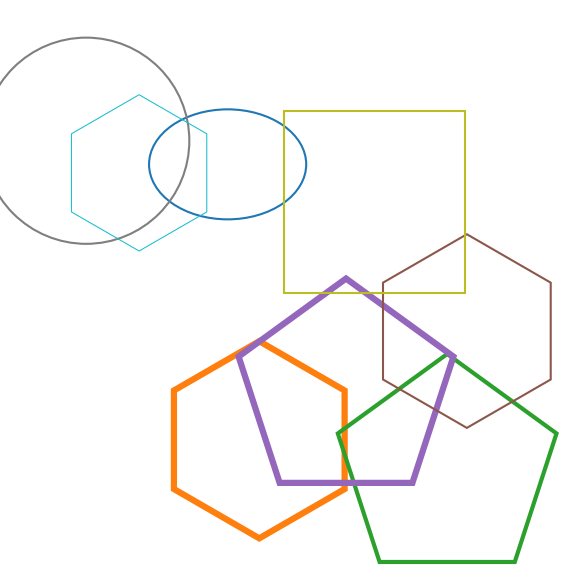[{"shape": "oval", "thickness": 1, "radius": 0.68, "center": [0.394, 0.715]}, {"shape": "hexagon", "thickness": 3, "radius": 0.85, "center": [0.449, 0.238]}, {"shape": "pentagon", "thickness": 2, "radius": 1.0, "center": [0.774, 0.187]}, {"shape": "pentagon", "thickness": 3, "radius": 0.98, "center": [0.599, 0.321]}, {"shape": "hexagon", "thickness": 1, "radius": 0.84, "center": [0.808, 0.426]}, {"shape": "circle", "thickness": 1, "radius": 0.89, "center": [0.149, 0.755]}, {"shape": "square", "thickness": 1, "radius": 0.78, "center": [0.648, 0.649]}, {"shape": "hexagon", "thickness": 0.5, "radius": 0.68, "center": [0.241, 0.7]}]